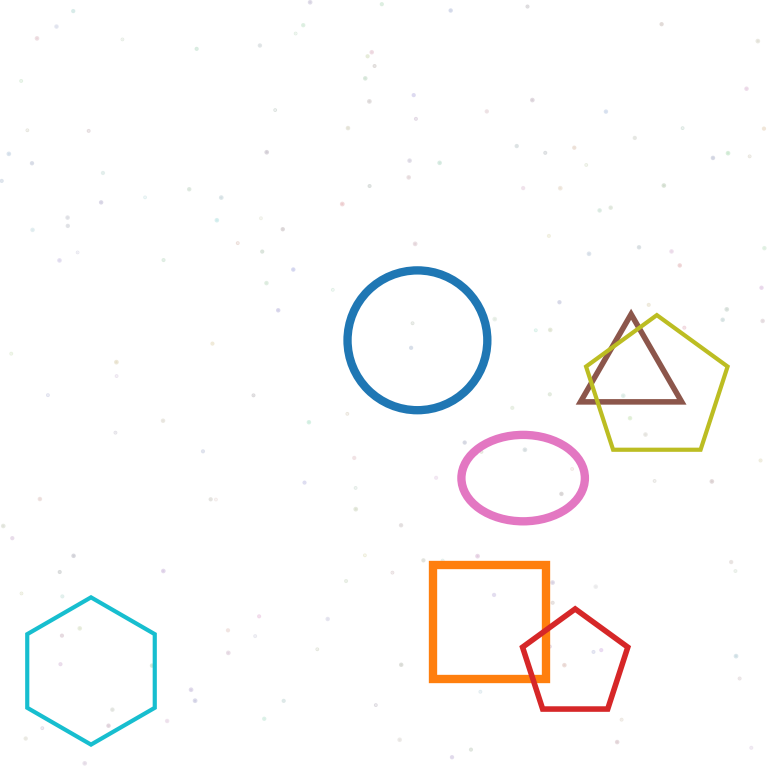[{"shape": "circle", "thickness": 3, "radius": 0.45, "center": [0.542, 0.558]}, {"shape": "square", "thickness": 3, "radius": 0.37, "center": [0.635, 0.192]}, {"shape": "pentagon", "thickness": 2, "radius": 0.36, "center": [0.747, 0.137]}, {"shape": "triangle", "thickness": 2, "radius": 0.38, "center": [0.82, 0.516]}, {"shape": "oval", "thickness": 3, "radius": 0.4, "center": [0.679, 0.379]}, {"shape": "pentagon", "thickness": 1.5, "radius": 0.48, "center": [0.853, 0.494]}, {"shape": "hexagon", "thickness": 1.5, "radius": 0.48, "center": [0.118, 0.129]}]